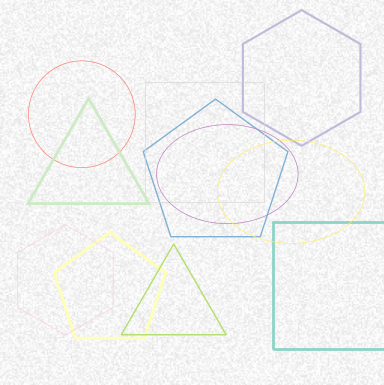[{"shape": "square", "thickness": 2, "radius": 0.82, "center": [0.874, 0.258]}, {"shape": "pentagon", "thickness": 2, "radius": 0.76, "center": [0.285, 0.244]}, {"shape": "hexagon", "thickness": 1.5, "radius": 0.88, "center": [0.784, 0.798]}, {"shape": "circle", "thickness": 0.5, "radius": 0.69, "center": [0.213, 0.703]}, {"shape": "pentagon", "thickness": 1, "radius": 0.99, "center": [0.56, 0.545]}, {"shape": "triangle", "thickness": 1, "radius": 0.79, "center": [0.451, 0.209]}, {"shape": "hexagon", "thickness": 0.5, "radius": 0.72, "center": [0.17, 0.273]}, {"shape": "square", "thickness": 0.5, "radius": 0.78, "center": [0.531, 0.631]}, {"shape": "oval", "thickness": 0.5, "radius": 0.92, "center": [0.591, 0.548]}, {"shape": "triangle", "thickness": 2, "radius": 0.91, "center": [0.23, 0.562]}, {"shape": "oval", "thickness": 0.5, "radius": 0.96, "center": [0.756, 0.502]}]